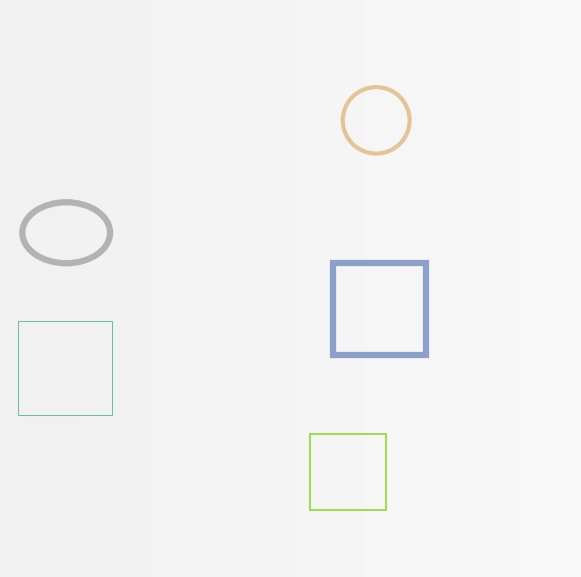[{"shape": "square", "thickness": 0.5, "radius": 0.41, "center": [0.112, 0.362]}, {"shape": "square", "thickness": 3, "radius": 0.4, "center": [0.653, 0.464]}, {"shape": "square", "thickness": 1, "radius": 0.33, "center": [0.599, 0.181]}, {"shape": "circle", "thickness": 2, "radius": 0.29, "center": [0.647, 0.791]}, {"shape": "oval", "thickness": 3, "radius": 0.38, "center": [0.114, 0.596]}]